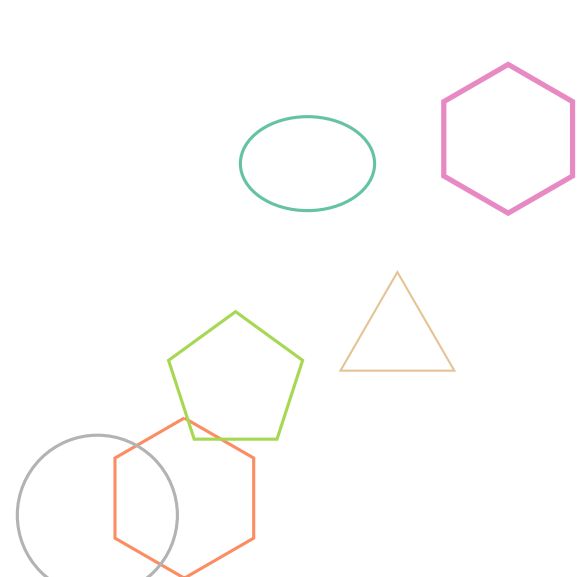[{"shape": "oval", "thickness": 1.5, "radius": 0.58, "center": [0.532, 0.716]}, {"shape": "hexagon", "thickness": 1.5, "radius": 0.69, "center": [0.319, 0.137]}, {"shape": "hexagon", "thickness": 2.5, "radius": 0.64, "center": [0.88, 0.759]}, {"shape": "pentagon", "thickness": 1.5, "radius": 0.61, "center": [0.408, 0.337]}, {"shape": "triangle", "thickness": 1, "radius": 0.57, "center": [0.688, 0.414]}, {"shape": "circle", "thickness": 1.5, "radius": 0.69, "center": [0.169, 0.107]}]